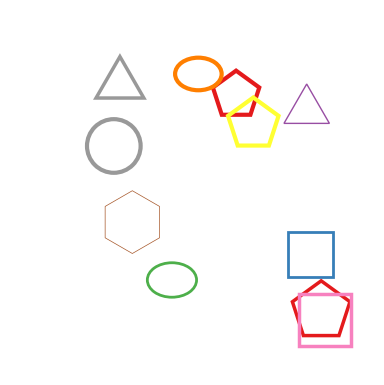[{"shape": "pentagon", "thickness": 3, "radius": 0.32, "center": [0.613, 0.753]}, {"shape": "pentagon", "thickness": 2.5, "radius": 0.39, "center": [0.834, 0.192]}, {"shape": "square", "thickness": 2, "radius": 0.29, "center": [0.806, 0.338]}, {"shape": "oval", "thickness": 2, "radius": 0.32, "center": [0.447, 0.273]}, {"shape": "triangle", "thickness": 1, "radius": 0.34, "center": [0.797, 0.714]}, {"shape": "oval", "thickness": 3, "radius": 0.3, "center": [0.515, 0.808]}, {"shape": "pentagon", "thickness": 3, "radius": 0.35, "center": [0.658, 0.678]}, {"shape": "hexagon", "thickness": 0.5, "radius": 0.41, "center": [0.344, 0.423]}, {"shape": "square", "thickness": 2.5, "radius": 0.34, "center": [0.844, 0.169]}, {"shape": "circle", "thickness": 3, "radius": 0.35, "center": [0.296, 0.621]}, {"shape": "triangle", "thickness": 2.5, "radius": 0.36, "center": [0.312, 0.781]}]